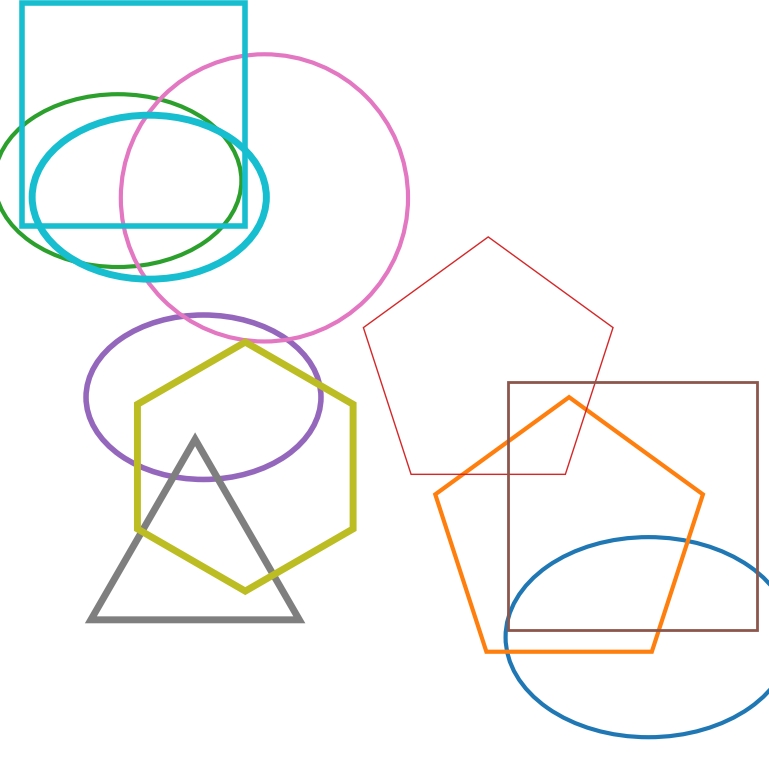[{"shape": "oval", "thickness": 1.5, "radius": 0.93, "center": [0.842, 0.173]}, {"shape": "pentagon", "thickness": 1.5, "radius": 0.91, "center": [0.739, 0.301]}, {"shape": "oval", "thickness": 1.5, "radius": 0.8, "center": [0.153, 0.765]}, {"shape": "pentagon", "thickness": 0.5, "radius": 0.85, "center": [0.634, 0.522]}, {"shape": "oval", "thickness": 2, "radius": 0.76, "center": [0.264, 0.484]}, {"shape": "square", "thickness": 1, "radius": 0.81, "center": [0.822, 0.343]}, {"shape": "circle", "thickness": 1.5, "radius": 0.93, "center": [0.343, 0.743]}, {"shape": "triangle", "thickness": 2.5, "radius": 0.78, "center": [0.253, 0.273]}, {"shape": "hexagon", "thickness": 2.5, "radius": 0.81, "center": [0.319, 0.394]}, {"shape": "oval", "thickness": 2.5, "radius": 0.76, "center": [0.194, 0.744]}, {"shape": "square", "thickness": 2, "radius": 0.73, "center": [0.174, 0.852]}]